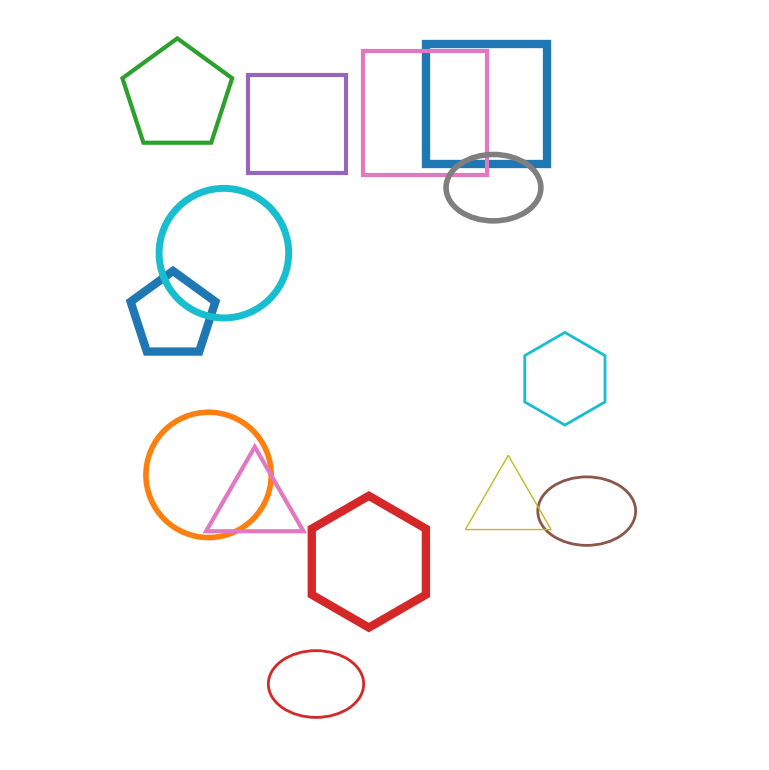[{"shape": "pentagon", "thickness": 3, "radius": 0.29, "center": [0.225, 0.59]}, {"shape": "square", "thickness": 3, "radius": 0.39, "center": [0.632, 0.865]}, {"shape": "circle", "thickness": 2, "radius": 0.41, "center": [0.271, 0.383]}, {"shape": "pentagon", "thickness": 1.5, "radius": 0.37, "center": [0.23, 0.875]}, {"shape": "oval", "thickness": 1, "radius": 0.31, "center": [0.41, 0.112]}, {"shape": "hexagon", "thickness": 3, "radius": 0.43, "center": [0.479, 0.271]}, {"shape": "square", "thickness": 1.5, "radius": 0.32, "center": [0.386, 0.839]}, {"shape": "oval", "thickness": 1, "radius": 0.32, "center": [0.762, 0.336]}, {"shape": "triangle", "thickness": 1.5, "radius": 0.37, "center": [0.331, 0.347]}, {"shape": "square", "thickness": 1.5, "radius": 0.4, "center": [0.552, 0.853]}, {"shape": "oval", "thickness": 2, "radius": 0.31, "center": [0.641, 0.756]}, {"shape": "triangle", "thickness": 0.5, "radius": 0.32, "center": [0.66, 0.344]}, {"shape": "circle", "thickness": 2.5, "radius": 0.42, "center": [0.291, 0.671]}, {"shape": "hexagon", "thickness": 1, "radius": 0.3, "center": [0.734, 0.508]}]